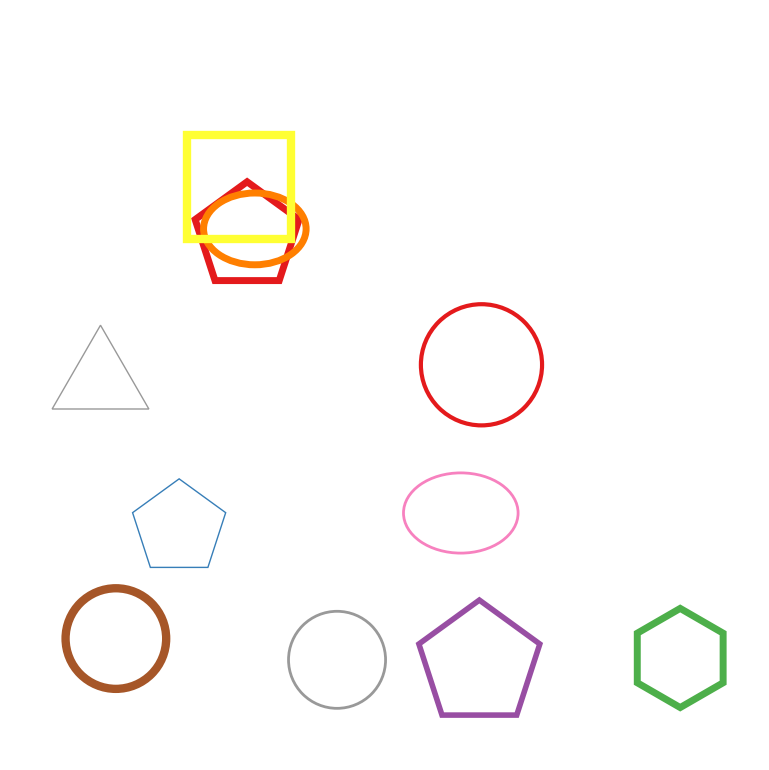[{"shape": "circle", "thickness": 1.5, "radius": 0.39, "center": [0.625, 0.526]}, {"shape": "pentagon", "thickness": 2.5, "radius": 0.35, "center": [0.321, 0.693]}, {"shape": "pentagon", "thickness": 0.5, "radius": 0.32, "center": [0.233, 0.315]}, {"shape": "hexagon", "thickness": 2.5, "radius": 0.32, "center": [0.883, 0.145]}, {"shape": "pentagon", "thickness": 2, "radius": 0.41, "center": [0.623, 0.138]}, {"shape": "oval", "thickness": 2.5, "radius": 0.33, "center": [0.331, 0.703]}, {"shape": "square", "thickness": 3, "radius": 0.34, "center": [0.311, 0.757]}, {"shape": "circle", "thickness": 3, "radius": 0.33, "center": [0.15, 0.171]}, {"shape": "oval", "thickness": 1, "radius": 0.37, "center": [0.598, 0.334]}, {"shape": "triangle", "thickness": 0.5, "radius": 0.36, "center": [0.131, 0.505]}, {"shape": "circle", "thickness": 1, "radius": 0.32, "center": [0.438, 0.143]}]